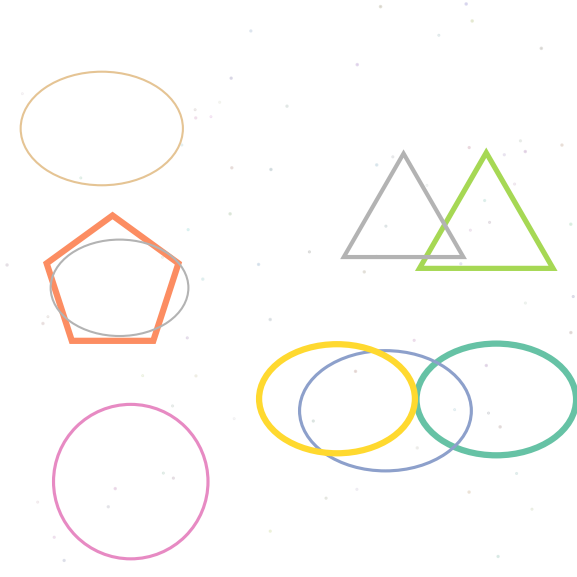[{"shape": "oval", "thickness": 3, "radius": 0.69, "center": [0.859, 0.307]}, {"shape": "pentagon", "thickness": 3, "radius": 0.6, "center": [0.195, 0.506]}, {"shape": "oval", "thickness": 1.5, "radius": 0.74, "center": [0.667, 0.288]}, {"shape": "circle", "thickness": 1.5, "radius": 0.67, "center": [0.226, 0.165]}, {"shape": "triangle", "thickness": 2.5, "radius": 0.67, "center": [0.842, 0.601]}, {"shape": "oval", "thickness": 3, "radius": 0.67, "center": [0.584, 0.309]}, {"shape": "oval", "thickness": 1, "radius": 0.7, "center": [0.176, 0.777]}, {"shape": "oval", "thickness": 1, "radius": 0.6, "center": [0.207, 0.501]}, {"shape": "triangle", "thickness": 2, "radius": 0.6, "center": [0.699, 0.614]}]